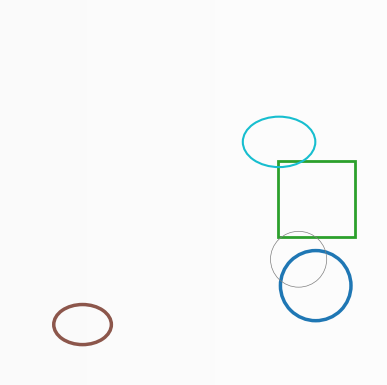[{"shape": "circle", "thickness": 2.5, "radius": 0.46, "center": [0.815, 0.258]}, {"shape": "square", "thickness": 2, "radius": 0.49, "center": [0.817, 0.482]}, {"shape": "oval", "thickness": 2.5, "radius": 0.37, "center": [0.213, 0.157]}, {"shape": "circle", "thickness": 0.5, "radius": 0.36, "center": [0.771, 0.327]}, {"shape": "oval", "thickness": 1.5, "radius": 0.47, "center": [0.72, 0.631]}]